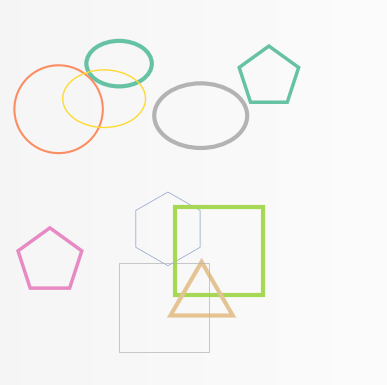[{"shape": "oval", "thickness": 3, "radius": 0.42, "center": [0.307, 0.835]}, {"shape": "pentagon", "thickness": 2.5, "radius": 0.4, "center": [0.694, 0.8]}, {"shape": "circle", "thickness": 1.5, "radius": 0.57, "center": [0.151, 0.716]}, {"shape": "hexagon", "thickness": 0.5, "radius": 0.48, "center": [0.433, 0.406]}, {"shape": "pentagon", "thickness": 2.5, "radius": 0.43, "center": [0.129, 0.322]}, {"shape": "square", "thickness": 3, "radius": 0.57, "center": [0.565, 0.348]}, {"shape": "oval", "thickness": 1, "radius": 0.53, "center": [0.269, 0.744]}, {"shape": "triangle", "thickness": 3, "radius": 0.46, "center": [0.52, 0.227]}, {"shape": "square", "thickness": 0.5, "radius": 0.58, "center": [0.423, 0.202]}, {"shape": "oval", "thickness": 3, "radius": 0.6, "center": [0.518, 0.7]}]